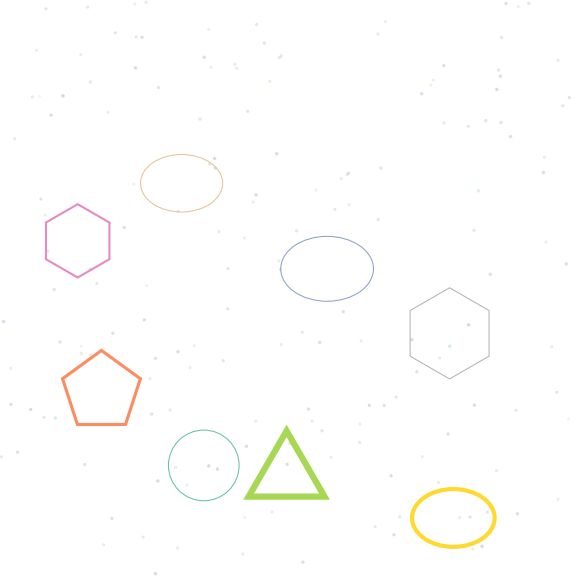[{"shape": "circle", "thickness": 0.5, "radius": 0.31, "center": [0.353, 0.193]}, {"shape": "pentagon", "thickness": 1.5, "radius": 0.35, "center": [0.176, 0.321]}, {"shape": "oval", "thickness": 0.5, "radius": 0.4, "center": [0.566, 0.534]}, {"shape": "hexagon", "thickness": 1, "radius": 0.32, "center": [0.135, 0.582]}, {"shape": "triangle", "thickness": 3, "radius": 0.38, "center": [0.496, 0.177]}, {"shape": "oval", "thickness": 2, "radius": 0.36, "center": [0.785, 0.102]}, {"shape": "oval", "thickness": 0.5, "radius": 0.36, "center": [0.314, 0.682]}, {"shape": "hexagon", "thickness": 0.5, "radius": 0.39, "center": [0.779, 0.422]}]